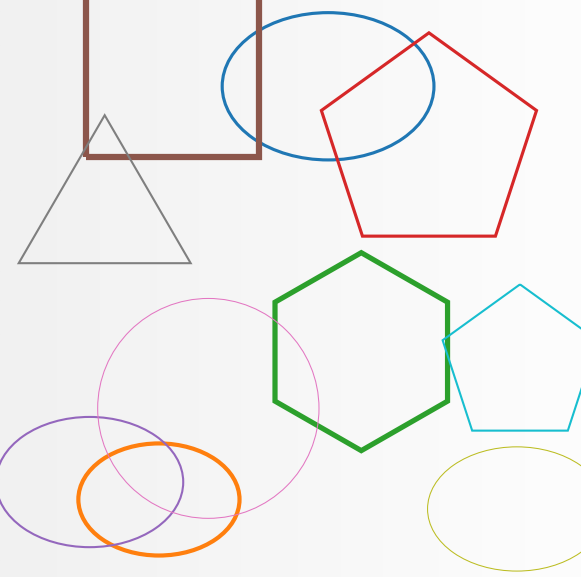[{"shape": "oval", "thickness": 1.5, "radius": 0.91, "center": [0.564, 0.85]}, {"shape": "oval", "thickness": 2, "radius": 0.69, "center": [0.273, 0.134]}, {"shape": "hexagon", "thickness": 2.5, "radius": 0.86, "center": [0.622, 0.39]}, {"shape": "pentagon", "thickness": 1.5, "radius": 0.97, "center": [0.738, 0.748]}, {"shape": "oval", "thickness": 1, "radius": 0.81, "center": [0.154, 0.164]}, {"shape": "square", "thickness": 3, "radius": 0.74, "center": [0.297, 0.877]}, {"shape": "circle", "thickness": 0.5, "radius": 0.95, "center": [0.358, 0.292]}, {"shape": "triangle", "thickness": 1, "radius": 0.85, "center": [0.18, 0.629]}, {"shape": "oval", "thickness": 0.5, "radius": 0.77, "center": [0.889, 0.118]}, {"shape": "pentagon", "thickness": 1, "radius": 0.7, "center": [0.895, 0.367]}]